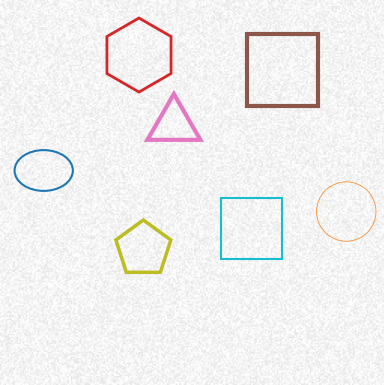[{"shape": "oval", "thickness": 1.5, "radius": 0.38, "center": [0.114, 0.557]}, {"shape": "circle", "thickness": 0.5, "radius": 0.39, "center": [0.899, 0.451]}, {"shape": "hexagon", "thickness": 2, "radius": 0.48, "center": [0.361, 0.857]}, {"shape": "square", "thickness": 3, "radius": 0.46, "center": [0.734, 0.818]}, {"shape": "triangle", "thickness": 3, "radius": 0.4, "center": [0.452, 0.677]}, {"shape": "pentagon", "thickness": 2.5, "radius": 0.38, "center": [0.372, 0.353]}, {"shape": "square", "thickness": 1.5, "radius": 0.39, "center": [0.653, 0.407]}]